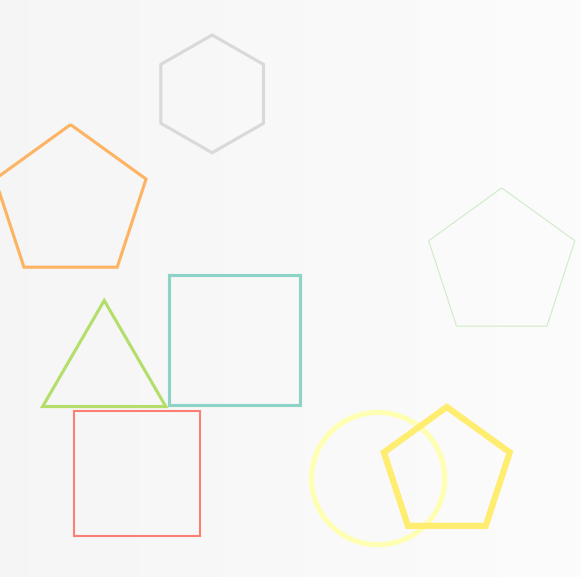[{"shape": "square", "thickness": 1.5, "radius": 0.56, "center": [0.404, 0.41]}, {"shape": "circle", "thickness": 2.5, "radius": 0.57, "center": [0.65, 0.17]}, {"shape": "square", "thickness": 1, "radius": 0.54, "center": [0.235, 0.179]}, {"shape": "pentagon", "thickness": 1.5, "radius": 0.68, "center": [0.121, 0.647]}, {"shape": "triangle", "thickness": 1.5, "radius": 0.61, "center": [0.179, 0.356]}, {"shape": "hexagon", "thickness": 1.5, "radius": 0.51, "center": [0.365, 0.837]}, {"shape": "pentagon", "thickness": 0.5, "radius": 0.66, "center": [0.863, 0.541]}, {"shape": "pentagon", "thickness": 3, "radius": 0.57, "center": [0.769, 0.181]}]